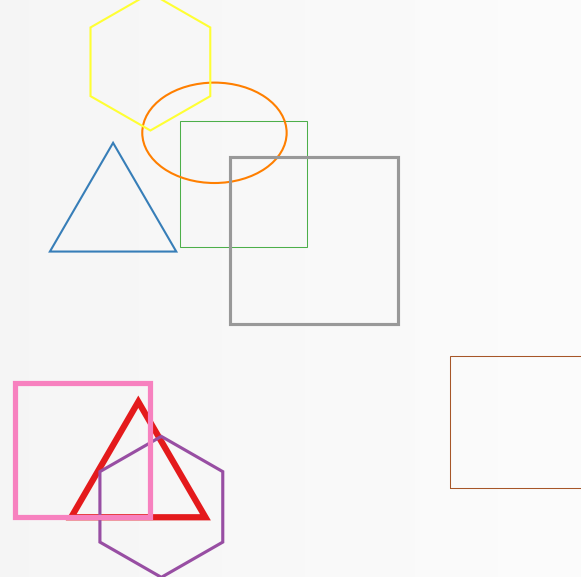[{"shape": "triangle", "thickness": 3, "radius": 0.67, "center": [0.238, 0.17]}, {"shape": "triangle", "thickness": 1, "radius": 0.63, "center": [0.195, 0.626]}, {"shape": "square", "thickness": 0.5, "radius": 0.55, "center": [0.419, 0.68]}, {"shape": "hexagon", "thickness": 1.5, "radius": 0.61, "center": [0.278, 0.121]}, {"shape": "oval", "thickness": 1, "radius": 0.62, "center": [0.369, 0.769]}, {"shape": "hexagon", "thickness": 1, "radius": 0.59, "center": [0.259, 0.892]}, {"shape": "square", "thickness": 0.5, "radius": 0.57, "center": [0.888, 0.268]}, {"shape": "square", "thickness": 2.5, "radius": 0.58, "center": [0.142, 0.221]}, {"shape": "square", "thickness": 1.5, "radius": 0.72, "center": [0.54, 0.582]}]